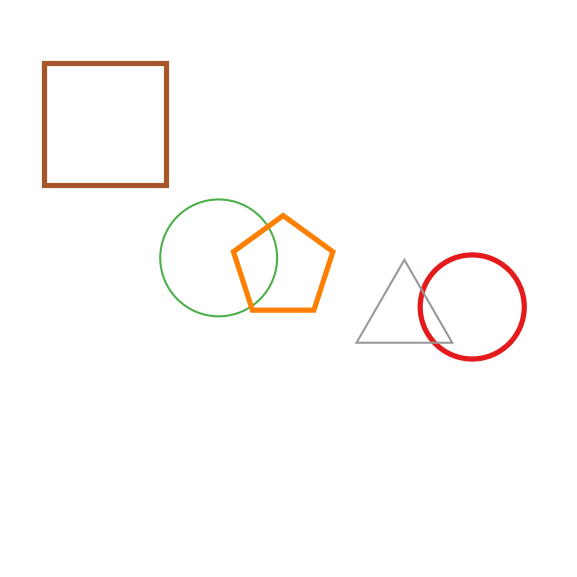[{"shape": "circle", "thickness": 2.5, "radius": 0.45, "center": [0.818, 0.468]}, {"shape": "circle", "thickness": 1, "radius": 0.51, "center": [0.379, 0.553]}, {"shape": "pentagon", "thickness": 2.5, "radius": 0.45, "center": [0.49, 0.535]}, {"shape": "square", "thickness": 2.5, "radius": 0.53, "center": [0.182, 0.785]}, {"shape": "triangle", "thickness": 1, "radius": 0.48, "center": [0.7, 0.454]}]